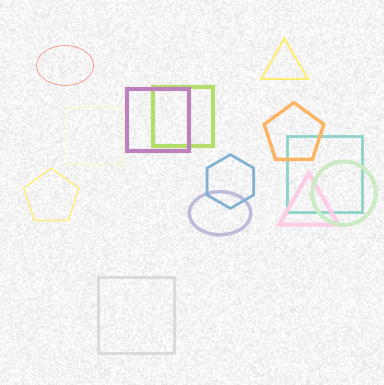[{"shape": "square", "thickness": 2, "radius": 0.49, "center": [0.842, 0.548]}, {"shape": "square", "thickness": 0.5, "radius": 0.37, "center": [0.246, 0.649]}, {"shape": "oval", "thickness": 2.5, "radius": 0.4, "center": [0.572, 0.446]}, {"shape": "oval", "thickness": 0.5, "radius": 0.37, "center": [0.169, 0.83]}, {"shape": "hexagon", "thickness": 2, "radius": 0.35, "center": [0.598, 0.529]}, {"shape": "pentagon", "thickness": 2.5, "radius": 0.41, "center": [0.764, 0.652]}, {"shape": "square", "thickness": 3, "radius": 0.38, "center": [0.476, 0.698]}, {"shape": "triangle", "thickness": 3, "radius": 0.45, "center": [0.802, 0.461]}, {"shape": "square", "thickness": 2, "radius": 0.5, "center": [0.353, 0.182]}, {"shape": "square", "thickness": 3, "radius": 0.4, "center": [0.411, 0.689]}, {"shape": "circle", "thickness": 3, "radius": 0.41, "center": [0.893, 0.498]}, {"shape": "triangle", "thickness": 1.5, "radius": 0.35, "center": [0.739, 0.83]}, {"shape": "pentagon", "thickness": 1, "radius": 0.38, "center": [0.133, 0.488]}]